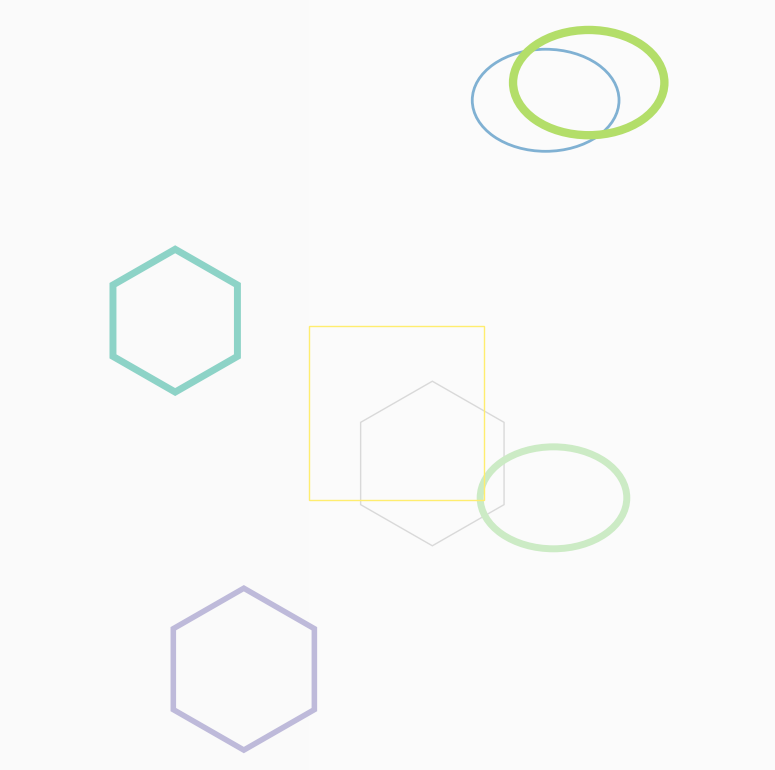[{"shape": "hexagon", "thickness": 2.5, "radius": 0.46, "center": [0.226, 0.584]}, {"shape": "hexagon", "thickness": 2, "radius": 0.53, "center": [0.315, 0.131]}, {"shape": "oval", "thickness": 1, "radius": 0.47, "center": [0.704, 0.87]}, {"shape": "oval", "thickness": 3, "radius": 0.49, "center": [0.76, 0.893]}, {"shape": "hexagon", "thickness": 0.5, "radius": 0.53, "center": [0.558, 0.398]}, {"shape": "oval", "thickness": 2.5, "radius": 0.47, "center": [0.714, 0.353]}, {"shape": "square", "thickness": 0.5, "radius": 0.57, "center": [0.512, 0.464]}]